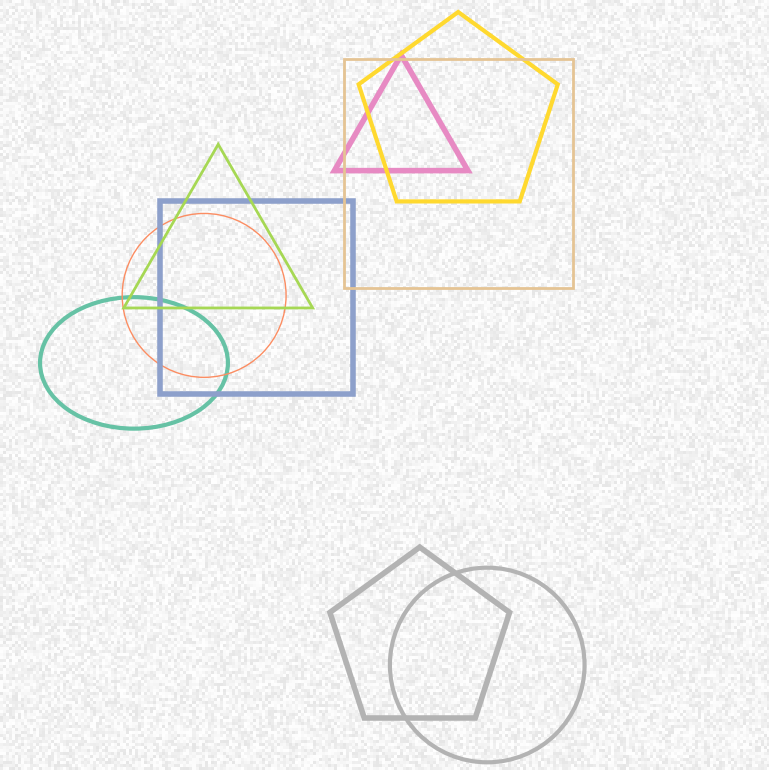[{"shape": "oval", "thickness": 1.5, "radius": 0.61, "center": [0.174, 0.529]}, {"shape": "circle", "thickness": 0.5, "radius": 0.53, "center": [0.265, 0.616]}, {"shape": "square", "thickness": 2, "radius": 0.63, "center": [0.333, 0.614]}, {"shape": "triangle", "thickness": 2, "radius": 0.5, "center": [0.521, 0.828]}, {"shape": "triangle", "thickness": 1, "radius": 0.71, "center": [0.283, 0.671]}, {"shape": "pentagon", "thickness": 1.5, "radius": 0.68, "center": [0.595, 0.848]}, {"shape": "square", "thickness": 1, "radius": 0.75, "center": [0.596, 0.775]}, {"shape": "circle", "thickness": 1.5, "radius": 0.63, "center": [0.633, 0.136]}, {"shape": "pentagon", "thickness": 2, "radius": 0.61, "center": [0.545, 0.167]}]